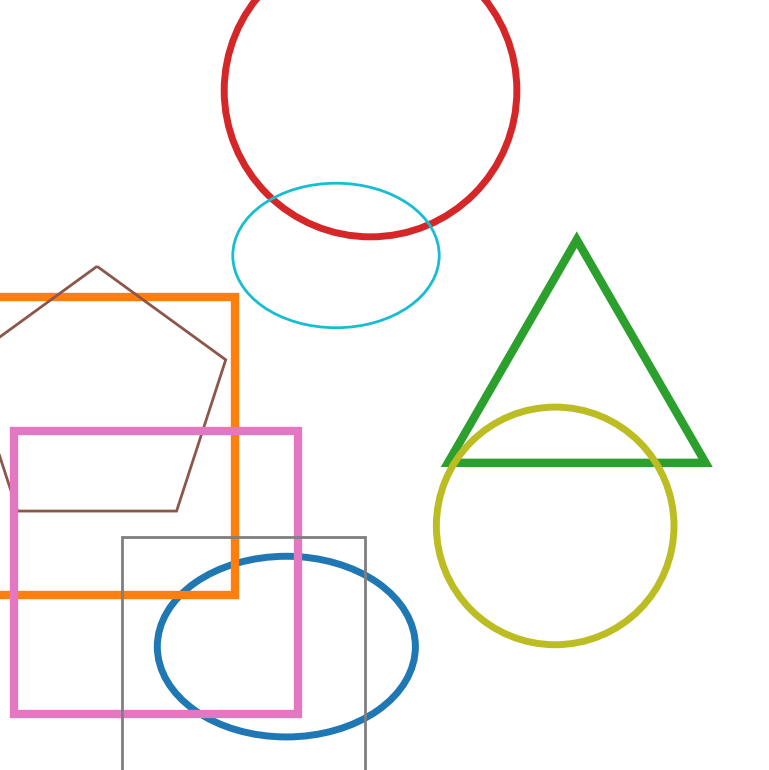[{"shape": "oval", "thickness": 2.5, "radius": 0.84, "center": [0.372, 0.16]}, {"shape": "square", "thickness": 3, "radius": 0.97, "center": [0.111, 0.421]}, {"shape": "triangle", "thickness": 3, "radius": 0.97, "center": [0.749, 0.496]}, {"shape": "circle", "thickness": 2.5, "radius": 0.95, "center": [0.481, 0.882]}, {"shape": "pentagon", "thickness": 1, "radius": 0.88, "center": [0.126, 0.478]}, {"shape": "square", "thickness": 3, "radius": 0.92, "center": [0.203, 0.256]}, {"shape": "square", "thickness": 1, "radius": 0.79, "center": [0.316, 0.144]}, {"shape": "circle", "thickness": 2.5, "radius": 0.77, "center": [0.721, 0.317]}, {"shape": "oval", "thickness": 1, "radius": 0.67, "center": [0.436, 0.668]}]